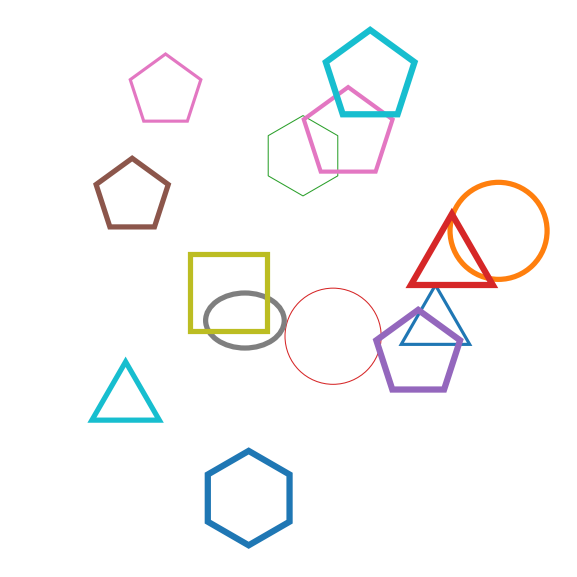[{"shape": "triangle", "thickness": 1.5, "radius": 0.34, "center": [0.754, 0.437]}, {"shape": "hexagon", "thickness": 3, "radius": 0.41, "center": [0.431, 0.137]}, {"shape": "circle", "thickness": 2.5, "radius": 0.42, "center": [0.863, 0.599]}, {"shape": "hexagon", "thickness": 0.5, "radius": 0.35, "center": [0.525, 0.729]}, {"shape": "circle", "thickness": 0.5, "radius": 0.42, "center": [0.577, 0.417]}, {"shape": "triangle", "thickness": 3, "radius": 0.41, "center": [0.782, 0.547]}, {"shape": "pentagon", "thickness": 3, "radius": 0.38, "center": [0.724, 0.386]}, {"shape": "pentagon", "thickness": 2.5, "radius": 0.33, "center": [0.229, 0.659]}, {"shape": "pentagon", "thickness": 1.5, "radius": 0.32, "center": [0.287, 0.841]}, {"shape": "pentagon", "thickness": 2, "radius": 0.4, "center": [0.603, 0.767]}, {"shape": "oval", "thickness": 2.5, "radius": 0.34, "center": [0.424, 0.444]}, {"shape": "square", "thickness": 2.5, "radius": 0.33, "center": [0.396, 0.493]}, {"shape": "triangle", "thickness": 2.5, "radius": 0.34, "center": [0.218, 0.305]}, {"shape": "pentagon", "thickness": 3, "radius": 0.4, "center": [0.641, 0.867]}]